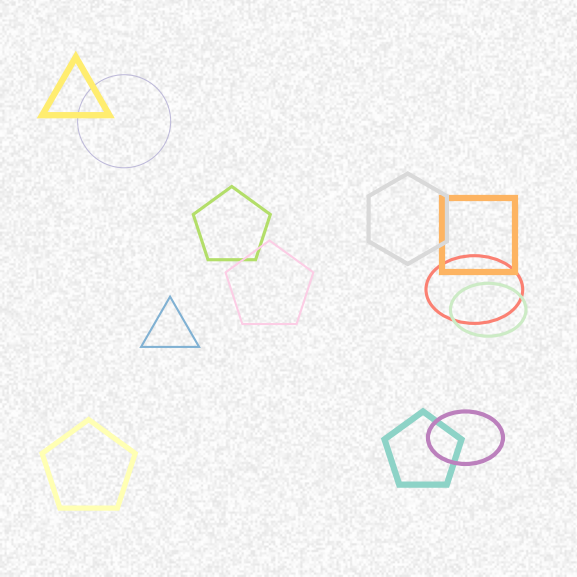[{"shape": "pentagon", "thickness": 3, "radius": 0.35, "center": [0.732, 0.217]}, {"shape": "pentagon", "thickness": 2.5, "radius": 0.42, "center": [0.154, 0.188]}, {"shape": "circle", "thickness": 0.5, "radius": 0.4, "center": [0.215, 0.789]}, {"shape": "oval", "thickness": 1.5, "radius": 0.42, "center": [0.821, 0.498]}, {"shape": "triangle", "thickness": 1, "radius": 0.29, "center": [0.294, 0.427]}, {"shape": "square", "thickness": 3, "radius": 0.32, "center": [0.828, 0.592]}, {"shape": "pentagon", "thickness": 1.5, "radius": 0.35, "center": [0.401, 0.606]}, {"shape": "pentagon", "thickness": 1, "radius": 0.4, "center": [0.467, 0.503]}, {"shape": "hexagon", "thickness": 2, "radius": 0.39, "center": [0.706, 0.62]}, {"shape": "oval", "thickness": 2, "radius": 0.32, "center": [0.806, 0.241]}, {"shape": "oval", "thickness": 1.5, "radius": 0.33, "center": [0.845, 0.463]}, {"shape": "triangle", "thickness": 3, "radius": 0.34, "center": [0.131, 0.833]}]